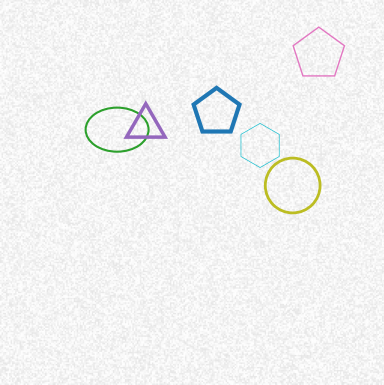[{"shape": "pentagon", "thickness": 3, "radius": 0.31, "center": [0.563, 0.709]}, {"shape": "oval", "thickness": 1.5, "radius": 0.41, "center": [0.304, 0.663]}, {"shape": "triangle", "thickness": 2.5, "radius": 0.29, "center": [0.379, 0.673]}, {"shape": "pentagon", "thickness": 1, "radius": 0.35, "center": [0.828, 0.86]}, {"shape": "circle", "thickness": 2, "radius": 0.36, "center": [0.76, 0.518]}, {"shape": "hexagon", "thickness": 0.5, "radius": 0.29, "center": [0.676, 0.622]}]